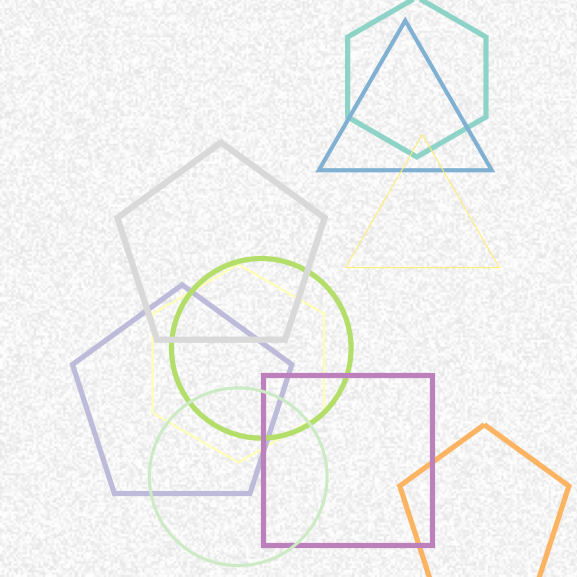[{"shape": "hexagon", "thickness": 2.5, "radius": 0.69, "center": [0.722, 0.866]}, {"shape": "hexagon", "thickness": 1, "radius": 0.86, "center": [0.413, 0.37]}, {"shape": "pentagon", "thickness": 2.5, "radius": 1.0, "center": [0.315, 0.306]}, {"shape": "triangle", "thickness": 2, "radius": 0.86, "center": [0.702, 0.791]}, {"shape": "pentagon", "thickness": 2.5, "radius": 0.77, "center": [0.839, 0.11]}, {"shape": "circle", "thickness": 2.5, "radius": 0.78, "center": [0.452, 0.396]}, {"shape": "pentagon", "thickness": 3, "radius": 0.94, "center": [0.383, 0.564]}, {"shape": "square", "thickness": 2.5, "radius": 0.73, "center": [0.602, 0.202]}, {"shape": "circle", "thickness": 1.5, "radius": 0.77, "center": [0.412, 0.174]}, {"shape": "triangle", "thickness": 0.5, "radius": 0.77, "center": [0.731, 0.613]}]